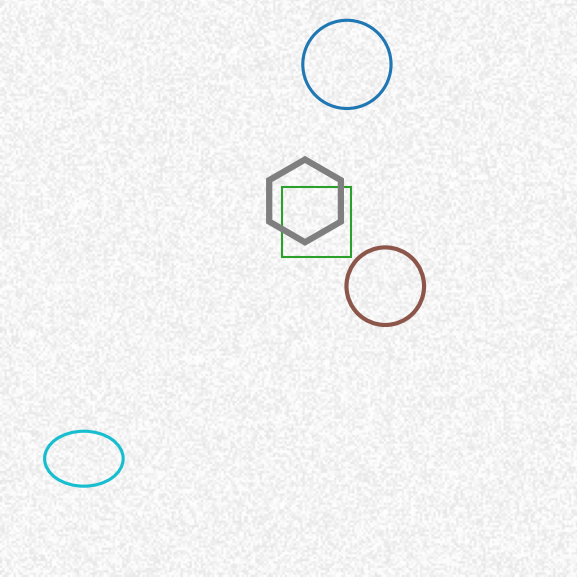[{"shape": "circle", "thickness": 1.5, "radius": 0.38, "center": [0.601, 0.888]}, {"shape": "square", "thickness": 1, "radius": 0.3, "center": [0.548, 0.615]}, {"shape": "circle", "thickness": 2, "radius": 0.34, "center": [0.667, 0.504]}, {"shape": "hexagon", "thickness": 3, "radius": 0.36, "center": [0.528, 0.651]}, {"shape": "oval", "thickness": 1.5, "radius": 0.34, "center": [0.145, 0.205]}]